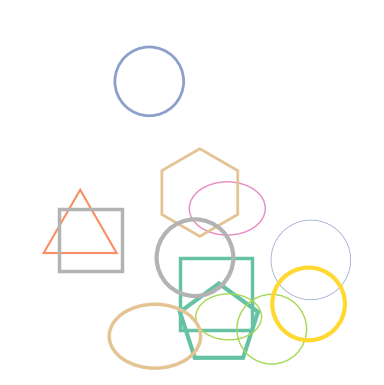[{"shape": "pentagon", "thickness": 3, "radius": 0.53, "center": [0.569, 0.157]}, {"shape": "square", "thickness": 2.5, "radius": 0.47, "center": [0.562, 0.235]}, {"shape": "triangle", "thickness": 1.5, "radius": 0.55, "center": [0.208, 0.398]}, {"shape": "circle", "thickness": 2, "radius": 0.45, "center": [0.388, 0.789]}, {"shape": "circle", "thickness": 0.5, "radius": 0.52, "center": [0.807, 0.325]}, {"shape": "oval", "thickness": 1, "radius": 0.49, "center": [0.59, 0.459]}, {"shape": "circle", "thickness": 1, "radius": 0.45, "center": [0.706, 0.145]}, {"shape": "oval", "thickness": 1, "radius": 0.43, "center": [0.594, 0.177]}, {"shape": "circle", "thickness": 3, "radius": 0.47, "center": [0.802, 0.211]}, {"shape": "hexagon", "thickness": 2, "radius": 0.57, "center": [0.519, 0.5]}, {"shape": "oval", "thickness": 2.5, "radius": 0.59, "center": [0.402, 0.127]}, {"shape": "circle", "thickness": 3, "radius": 0.5, "center": [0.506, 0.331]}, {"shape": "square", "thickness": 2.5, "radius": 0.41, "center": [0.235, 0.377]}]